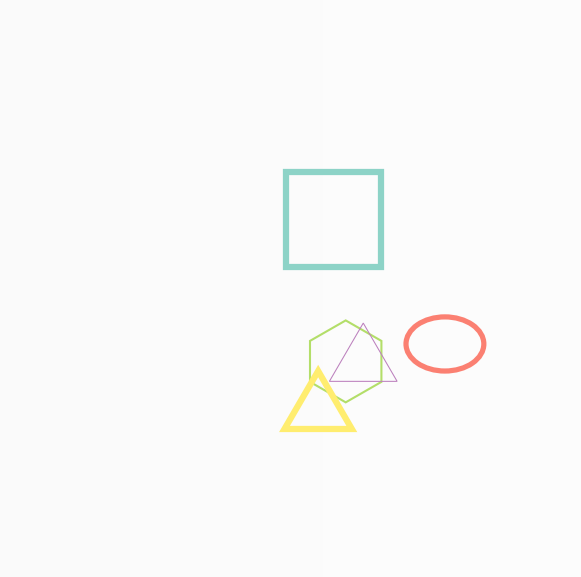[{"shape": "square", "thickness": 3, "radius": 0.41, "center": [0.574, 0.619]}, {"shape": "oval", "thickness": 2.5, "radius": 0.33, "center": [0.765, 0.404]}, {"shape": "hexagon", "thickness": 1, "radius": 0.35, "center": [0.595, 0.373]}, {"shape": "triangle", "thickness": 0.5, "radius": 0.34, "center": [0.625, 0.372]}, {"shape": "triangle", "thickness": 3, "radius": 0.33, "center": [0.547, 0.29]}]